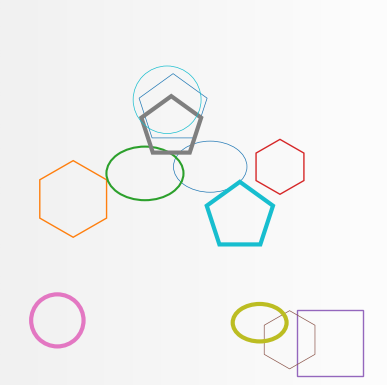[{"shape": "oval", "thickness": 0.5, "radius": 0.47, "center": [0.543, 0.567]}, {"shape": "pentagon", "thickness": 0.5, "radius": 0.46, "center": [0.447, 0.716]}, {"shape": "hexagon", "thickness": 1, "radius": 0.5, "center": [0.189, 0.483]}, {"shape": "oval", "thickness": 1.5, "radius": 0.5, "center": [0.374, 0.55]}, {"shape": "hexagon", "thickness": 1, "radius": 0.36, "center": [0.723, 0.567]}, {"shape": "square", "thickness": 1, "radius": 0.43, "center": [0.852, 0.109]}, {"shape": "hexagon", "thickness": 0.5, "radius": 0.38, "center": [0.747, 0.117]}, {"shape": "circle", "thickness": 3, "radius": 0.34, "center": [0.148, 0.168]}, {"shape": "pentagon", "thickness": 3, "radius": 0.41, "center": [0.442, 0.669]}, {"shape": "oval", "thickness": 3, "radius": 0.35, "center": [0.67, 0.162]}, {"shape": "pentagon", "thickness": 3, "radius": 0.45, "center": [0.619, 0.438]}, {"shape": "circle", "thickness": 0.5, "radius": 0.44, "center": [0.431, 0.741]}]